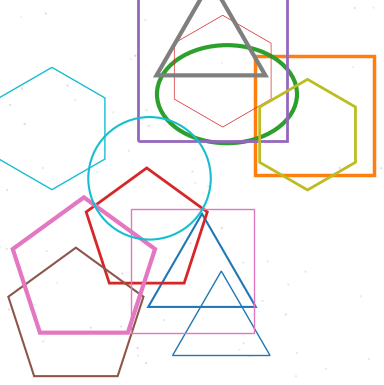[{"shape": "triangle", "thickness": 1.5, "radius": 0.81, "center": [0.525, 0.283]}, {"shape": "triangle", "thickness": 1, "radius": 0.73, "center": [0.575, 0.15]}, {"shape": "square", "thickness": 2.5, "radius": 0.77, "center": [0.818, 0.7]}, {"shape": "oval", "thickness": 3, "radius": 0.91, "center": [0.59, 0.755]}, {"shape": "hexagon", "thickness": 0.5, "radius": 0.73, "center": [0.578, 0.815]}, {"shape": "pentagon", "thickness": 2, "radius": 0.83, "center": [0.381, 0.398]}, {"shape": "square", "thickness": 2, "radius": 0.96, "center": [0.553, 0.827]}, {"shape": "pentagon", "thickness": 1.5, "radius": 0.92, "center": [0.197, 0.172]}, {"shape": "square", "thickness": 1, "radius": 0.8, "center": [0.5, 0.296]}, {"shape": "pentagon", "thickness": 3, "radius": 0.97, "center": [0.218, 0.293]}, {"shape": "triangle", "thickness": 3, "radius": 0.82, "center": [0.548, 0.886]}, {"shape": "hexagon", "thickness": 2, "radius": 0.72, "center": [0.799, 0.65]}, {"shape": "circle", "thickness": 1.5, "radius": 0.8, "center": [0.388, 0.537]}, {"shape": "hexagon", "thickness": 1, "radius": 0.79, "center": [0.135, 0.666]}]